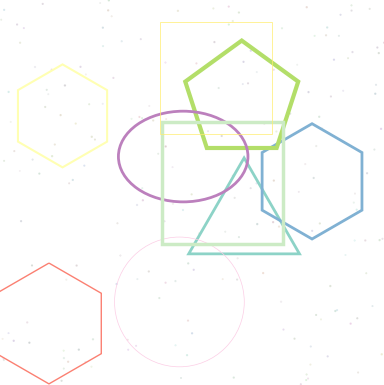[{"shape": "triangle", "thickness": 2, "radius": 0.83, "center": [0.634, 0.424]}, {"shape": "hexagon", "thickness": 1.5, "radius": 0.67, "center": [0.162, 0.699]}, {"shape": "hexagon", "thickness": 1, "radius": 0.78, "center": [0.127, 0.16]}, {"shape": "hexagon", "thickness": 2, "radius": 0.75, "center": [0.81, 0.529]}, {"shape": "pentagon", "thickness": 3, "radius": 0.77, "center": [0.628, 0.74]}, {"shape": "circle", "thickness": 0.5, "radius": 0.84, "center": [0.466, 0.216]}, {"shape": "oval", "thickness": 2, "radius": 0.84, "center": [0.476, 0.593]}, {"shape": "square", "thickness": 2.5, "radius": 0.79, "center": [0.578, 0.524]}, {"shape": "square", "thickness": 0.5, "radius": 0.73, "center": [0.56, 0.797]}]